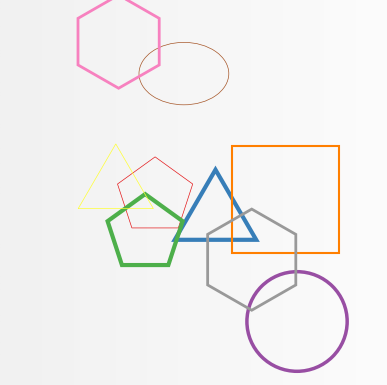[{"shape": "pentagon", "thickness": 0.5, "radius": 0.51, "center": [0.4, 0.49]}, {"shape": "triangle", "thickness": 3, "radius": 0.61, "center": [0.556, 0.438]}, {"shape": "pentagon", "thickness": 3, "radius": 0.51, "center": [0.375, 0.394]}, {"shape": "circle", "thickness": 2.5, "radius": 0.65, "center": [0.767, 0.165]}, {"shape": "square", "thickness": 1.5, "radius": 0.69, "center": [0.737, 0.482]}, {"shape": "triangle", "thickness": 0.5, "radius": 0.56, "center": [0.299, 0.514]}, {"shape": "oval", "thickness": 0.5, "radius": 0.58, "center": [0.475, 0.809]}, {"shape": "hexagon", "thickness": 2, "radius": 0.61, "center": [0.306, 0.892]}, {"shape": "hexagon", "thickness": 2, "radius": 0.66, "center": [0.65, 0.326]}]